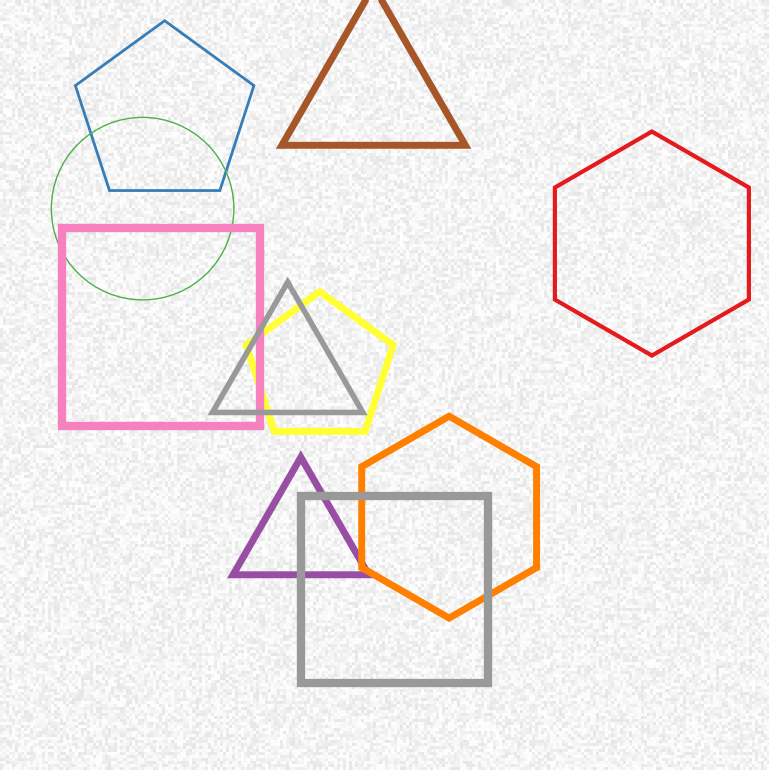[{"shape": "hexagon", "thickness": 1.5, "radius": 0.73, "center": [0.847, 0.684]}, {"shape": "pentagon", "thickness": 1, "radius": 0.61, "center": [0.214, 0.851]}, {"shape": "circle", "thickness": 0.5, "radius": 0.59, "center": [0.185, 0.729]}, {"shape": "triangle", "thickness": 2.5, "radius": 0.51, "center": [0.391, 0.304]}, {"shape": "hexagon", "thickness": 2.5, "radius": 0.66, "center": [0.583, 0.328]}, {"shape": "pentagon", "thickness": 2.5, "radius": 0.5, "center": [0.415, 0.521]}, {"shape": "triangle", "thickness": 2.5, "radius": 0.69, "center": [0.485, 0.88]}, {"shape": "square", "thickness": 3, "radius": 0.64, "center": [0.209, 0.575]}, {"shape": "triangle", "thickness": 2, "radius": 0.56, "center": [0.374, 0.521]}, {"shape": "square", "thickness": 3, "radius": 0.61, "center": [0.513, 0.234]}]